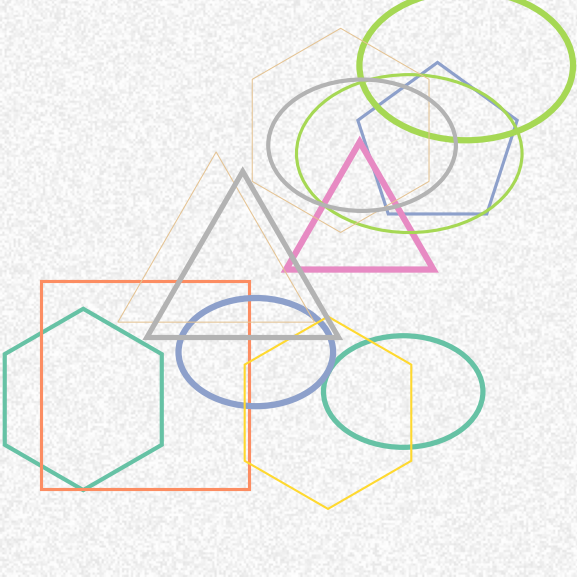[{"shape": "hexagon", "thickness": 2, "radius": 0.78, "center": [0.144, 0.307]}, {"shape": "oval", "thickness": 2.5, "radius": 0.69, "center": [0.698, 0.321]}, {"shape": "square", "thickness": 1.5, "radius": 0.9, "center": [0.251, 0.332]}, {"shape": "oval", "thickness": 3, "radius": 0.67, "center": [0.443, 0.389]}, {"shape": "pentagon", "thickness": 1.5, "radius": 0.73, "center": [0.758, 0.746]}, {"shape": "triangle", "thickness": 3, "radius": 0.74, "center": [0.623, 0.606]}, {"shape": "oval", "thickness": 3, "radius": 0.92, "center": [0.807, 0.886]}, {"shape": "oval", "thickness": 1.5, "radius": 0.98, "center": [0.709, 0.733]}, {"shape": "hexagon", "thickness": 1, "radius": 0.83, "center": [0.568, 0.284]}, {"shape": "hexagon", "thickness": 0.5, "radius": 0.88, "center": [0.59, 0.773]}, {"shape": "triangle", "thickness": 0.5, "radius": 0.98, "center": [0.374, 0.54]}, {"shape": "oval", "thickness": 2, "radius": 0.81, "center": [0.627, 0.748]}, {"shape": "triangle", "thickness": 2.5, "radius": 0.96, "center": [0.42, 0.511]}]